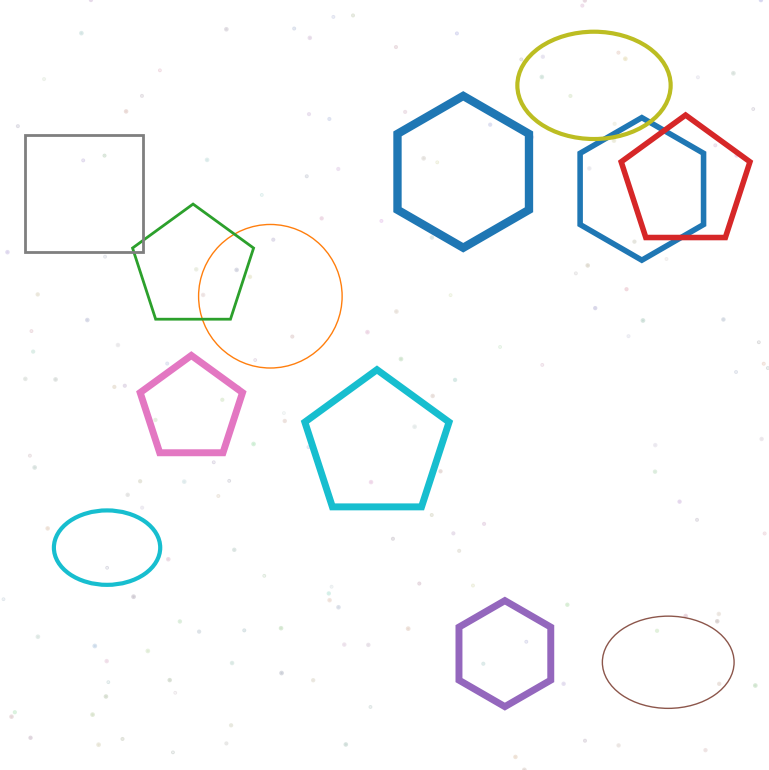[{"shape": "hexagon", "thickness": 3, "radius": 0.49, "center": [0.602, 0.777]}, {"shape": "hexagon", "thickness": 2, "radius": 0.46, "center": [0.834, 0.755]}, {"shape": "circle", "thickness": 0.5, "radius": 0.47, "center": [0.351, 0.615]}, {"shape": "pentagon", "thickness": 1, "radius": 0.41, "center": [0.251, 0.652]}, {"shape": "pentagon", "thickness": 2, "radius": 0.44, "center": [0.89, 0.763]}, {"shape": "hexagon", "thickness": 2.5, "radius": 0.34, "center": [0.656, 0.151]}, {"shape": "oval", "thickness": 0.5, "radius": 0.43, "center": [0.868, 0.14]}, {"shape": "pentagon", "thickness": 2.5, "radius": 0.35, "center": [0.249, 0.469]}, {"shape": "square", "thickness": 1, "radius": 0.38, "center": [0.109, 0.749]}, {"shape": "oval", "thickness": 1.5, "radius": 0.5, "center": [0.771, 0.889]}, {"shape": "oval", "thickness": 1.5, "radius": 0.35, "center": [0.139, 0.289]}, {"shape": "pentagon", "thickness": 2.5, "radius": 0.49, "center": [0.49, 0.421]}]